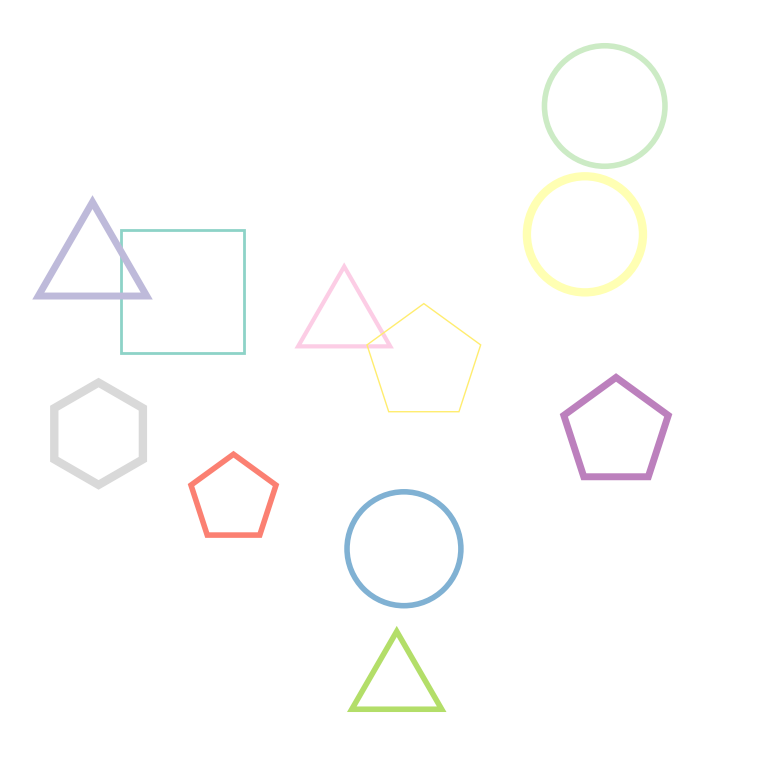[{"shape": "square", "thickness": 1, "radius": 0.4, "center": [0.236, 0.621]}, {"shape": "circle", "thickness": 3, "radius": 0.38, "center": [0.76, 0.696]}, {"shape": "triangle", "thickness": 2.5, "radius": 0.41, "center": [0.12, 0.656]}, {"shape": "pentagon", "thickness": 2, "radius": 0.29, "center": [0.303, 0.352]}, {"shape": "circle", "thickness": 2, "radius": 0.37, "center": [0.525, 0.287]}, {"shape": "triangle", "thickness": 2, "radius": 0.34, "center": [0.515, 0.113]}, {"shape": "triangle", "thickness": 1.5, "radius": 0.35, "center": [0.447, 0.585]}, {"shape": "hexagon", "thickness": 3, "radius": 0.33, "center": [0.128, 0.437]}, {"shape": "pentagon", "thickness": 2.5, "radius": 0.36, "center": [0.8, 0.439]}, {"shape": "circle", "thickness": 2, "radius": 0.39, "center": [0.785, 0.862]}, {"shape": "pentagon", "thickness": 0.5, "radius": 0.39, "center": [0.55, 0.528]}]